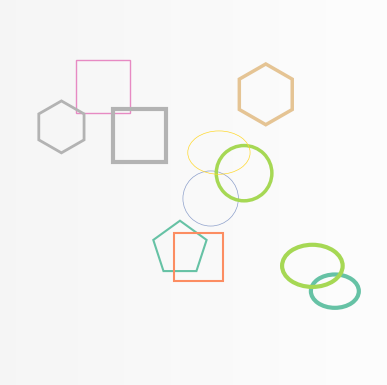[{"shape": "pentagon", "thickness": 1.5, "radius": 0.36, "center": [0.464, 0.354]}, {"shape": "oval", "thickness": 3, "radius": 0.31, "center": [0.864, 0.244]}, {"shape": "square", "thickness": 1.5, "radius": 0.32, "center": [0.512, 0.332]}, {"shape": "circle", "thickness": 0.5, "radius": 0.36, "center": [0.544, 0.484]}, {"shape": "square", "thickness": 1, "radius": 0.34, "center": [0.266, 0.776]}, {"shape": "oval", "thickness": 3, "radius": 0.39, "center": [0.806, 0.31]}, {"shape": "circle", "thickness": 2.5, "radius": 0.36, "center": [0.63, 0.55]}, {"shape": "oval", "thickness": 0.5, "radius": 0.4, "center": [0.565, 0.604]}, {"shape": "hexagon", "thickness": 2.5, "radius": 0.39, "center": [0.686, 0.755]}, {"shape": "square", "thickness": 3, "radius": 0.34, "center": [0.36, 0.649]}, {"shape": "hexagon", "thickness": 2, "radius": 0.34, "center": [0.159, 0.67]}]